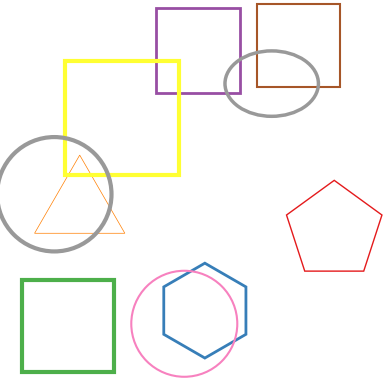[{"shape": "pentagon", "thickness": 1, "radius": 0.65, "center": [0.868, 0.401]}, {"shape": "hexagon", "thickness": 2, "radius": 0.62, "center": [0.532, 0.193]}, {"shape": "square", "thickness": 3, "radius": 0.6, "center": [0.177, 0.154]}, {"shape": "square", "thickness": 2, "radius": 0.55, "center": [0.514, 0.87]}, {"shape": "triangle", "thickness": 0.5, "radius": 0.68, "center": [0.207, 0.462]}, {"shape": "square", "thickness": 3, "radius": 0.74, "center": [0.318, 0.694]}, {"shape": "square", "thickness": 1.5, "radius": 0.54, "center": [0.775, 0.882]}, {"shape": "circle", "thickness": 1.5, "radius": 0.69, "center": [0.479, 0.159]}, {"shape": "oval", "thickness": 2.5, "radius": 0.61, "center": [0.706, 0.783]}, {"shape": "circle", "thickness": 3, "radius": 0.74, "center": [0.141, 0.495]}]